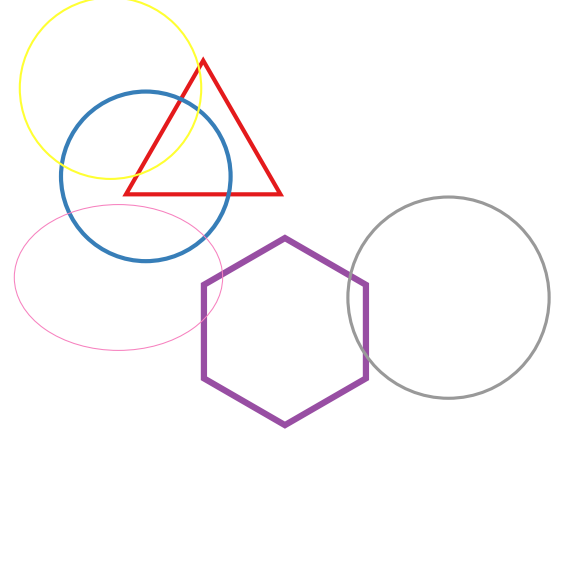[{"shape": "triangle", "thickness": 2, "radius": 0.77, "center": [0.352, 0.74]}, {"shape": "circle", "thickness": 2, "radius": 0.73, "center": [0.252, 0.694]}, {"shape": "hexagon", "thickness": 3, "radius": 0.81, "center": [0.493, 0.425]}, {"shape": "circle", "thickness": 1, "radius": 0.79, "center": [0.191, 0.846]}, {"shape": "oval", "thickness": 0.5, "radius": 0.9, "center": [0.205, 0.519]}, {"shape": "circle", "thickness": 1.5, "radius": 0.87, "center": [0.777, 0.484]}]